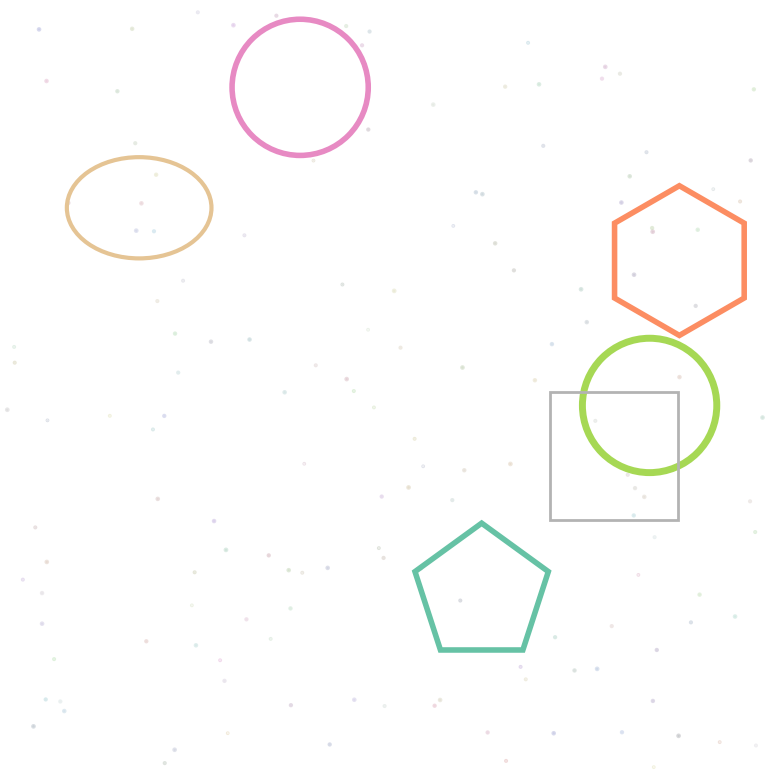[{"shape": "pentagon", "thickness": 2, "radius": 0.46, "center": [0.626, 0.23]}, {"shape": "hexagon", "thickness": 2, "radius": 0.49, "center": [0.882, 0.662]}, {"shape": "circle", "thickness": 2, "radius": 0.44, "center": [0.39, 0.887]}, {"shape": "circle", "thickness": 2.5, "radius": 0.44, "center": [0.844, 0.473]}, {"shape": "oval", "thickness": 1.5, "radius": 0.47, "center": [0.181, 0.73]}, {"shape": "square", "thickness": 1, "radius": 0.42, "center": [0.798, 0.407]}]